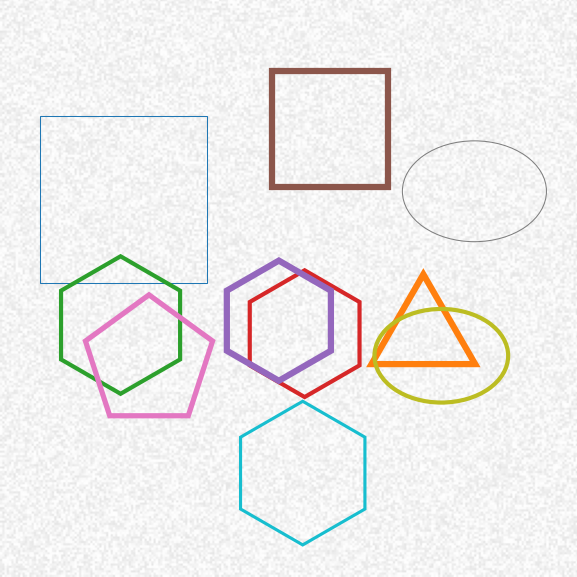[{"shape": "square", "thickness": 0.5, "radius": 0.72, "center": [0.213, 0.654]}, {"shape": "triangle", "thickness": 3, "radius": 0.52, "center": [0.733, 0.42]}, {"shape": "hexagon", "thickness": 2, "radius": 0.6, "center": [0.209, 0.436]}, {"shape": "hexagon", "thickness": 2, "radius": 0.55, "center": [0.528, 0.421]}, {"shape": "hexagon", "thickness": 3, "radius": 0.52, "center": [0.483, 0.444]}, {"shape": "square", "thickness": 3, "radius": 0.5, "center": [0.571, 0.776]}, {"shape": "pentagon", "thickness": 2.5, "radius": 0.58, "center": [0.258, 0.373]}, {"shape": "oval", "thickness": 0.5, "radius": 0.62, "center": [0.822, 0.668]}, {"shape": "oval", "thickness": 2, "radius": 0.58, "center": [0.764, 0.383]}, {"shape": "hexagon", "thickness": 1.5, "radius": 0.62, "center": [0.524, 0.18]}]